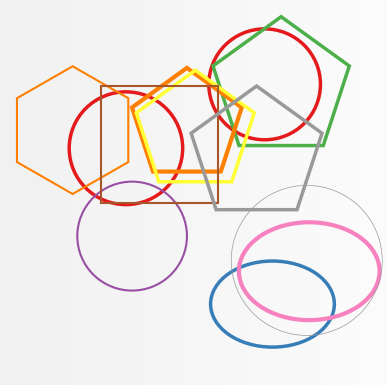[{"shape": "circle", "thickness": 2.5, "radius": 0.73, "center": [0.325, 0.615]}, {"shape": "circle", "thickness": 2.5, "radius": 0.72, "center": [0.683, 0.781]}, {"shape": "oval", "thickness": 2.5, "radius": 0.8, "center": [0.703, 0.21]}, {"shape": "pentagon", "thickness": 2.5, "radius": 0.92, "center": [0.726, 0.772]}, {"shape": "circle", "thickness": 1.5, "radius": 0.71, "center": [0.341, 0.387]}, {"shape": "pentagon", "thickness": 3, "radius": 0.74, "center": [0.482, 0.675]}, {"shape": "hexagon", "thickness": 1.5, "radius": 0.83, "center": [0.187, 0.662]}, {"shape": "pentagon", "thickness": 2.5, "radius": 0.8, "center": [0.504, 0.657]}, {"shape": "square", "thickness": 1.5, "radius": 0.76, "center": [0.412, 0.626]}, {"shape": "oval", "thickness": 3, "radius": 0.91, "center": [0.798, 0.296]}, {"shape": "pentagon", "thickness": 2.5, "radius": 0.89, "center": [0.662, 0.599]}, {"shape": "circle", "thickness": 0.5, "radius": 0.97, "center": [0.792, 0.324]}]